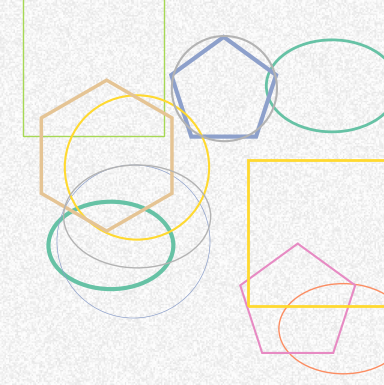[{"shape": "oval", "thickness": 3, "radius": 0.81, "center": [0.288, 0.363]}, {"shape": "oval", "thickness": 2, "radius": 0.85, "center": [0.862, 0.777]}, {"shape": "oval", "thickness": 1, "radius": 0.84, "center": [0.892, 0.146]}, {"shape": "pentagon", "thickness": 3, "radius": 0.72, "center": [0.581, 0.761]}, {"shape": "circle", "thickness": 0.5, "radius": 0.99, "center": [0.347, 0.373]}, {"shape": "pentagon", "thickness": 1.5, "radius": 0.79, "center": [0.773, 0.21]}, {"shape": "square", "thickness": 1, "radius": 0.92, "center": [0.243, 0.831]}, {"shape": "square", "thickness": 2, "radius": 0.94, "center": [0.833, 0.395]}, {"shape": "circle", "thickness": 1.5, "radius": 0.94, "center": [0.356, 0.565]}, {"shape": "hexagon", "thickness": 2.5, "radius": 0.98, "center": [0.277, 0.596]}, {"shape": "oval", "thickness": 1, "radius": 0.95, "center": [0.356, 0.438]}, {"shape": "circle", "thickness": 1.5, "radius": 0.68, "center": [0.583, 0.77]}]